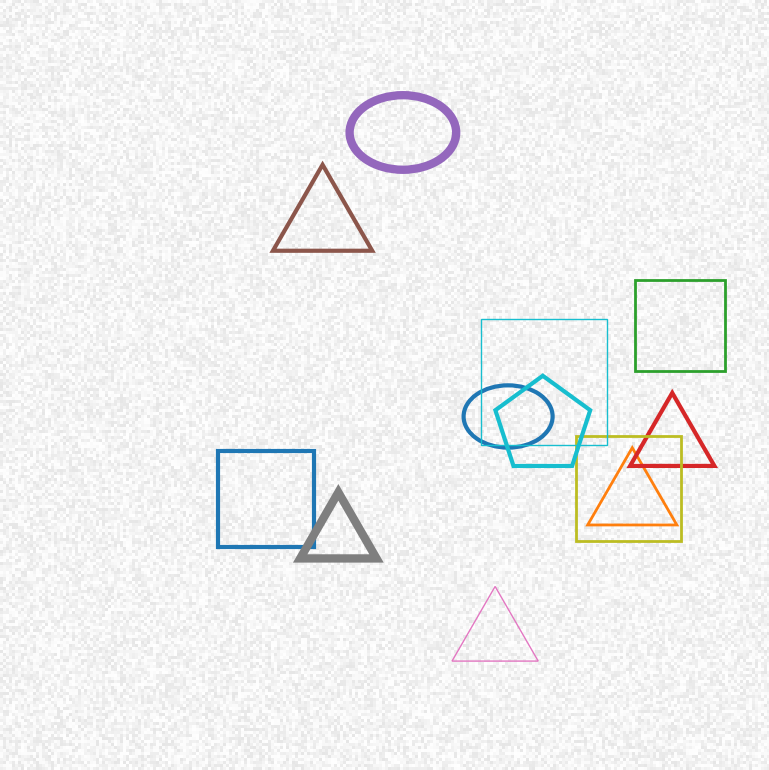[{"shape": "square", "thickness": 1.5, "radius": 0.31, "center": [0.346, 0.352]}, {"shape": "oval", "thickness": 1.5, "radius": 0.29, "center": [0.66, 0.459]}, {"shape": "triangle", "thickness": 1, "radius": 0.33, "center": [0.821, 0.352]}, {"shape": "square", "thickness": 1, "radius": 0.29, "center": [0.883, 0.578]}, {"shape": "triangle", "thickness": 1.5, "radius": 0.32, "center": [0.873, 0.427]}, {"shape": "oval", "thickness": 3, "radius": 0.35, "center": [0.523, 0.828]}, {"shape": "triangle", "thickness": 1.5, "radius": 0.37, "center": [0.419, 0.712]}, {"shape": "triangle", "thickness": 0.5, "radius": 0.32, "center": [0.643, 0.174]}, {"shape": "triangle", "thickness": 3, "radius": 0.29, "center": [0.439, 0.303]}, {"shape": "square", "thickness": 1, "radius": 0.34, "center": [0.816, 0.365]}, {"shape": "square", "thickness": 0.5, "radius": 0.41, "center": [0.707, 0.504]}, {"shape": "pentagon", "thickness": 1.5, "radius": 0.32, "center": [0.705, 0.447]}]